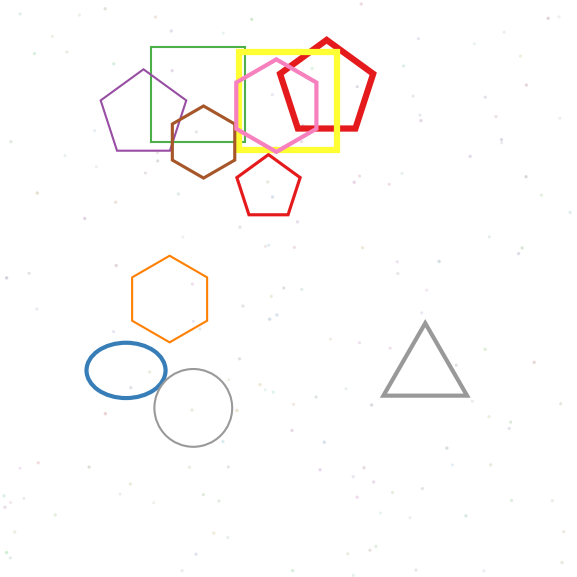[{"shape": "pentagon", "thickness": 1.5, "radius": 0.29, "center": [0.465, 0.674]}, {"shape": "pentagon", "thickness": 3, "radius": 0.42, "center": [0.566, 0.845]}, {"shape": "oval", "thickness": 2, "radius": 0.34, "center": [0.218, 0.358]}, {"shape": "square", "thickness": 1, "radius": 0.41, "center": [0.343, 0.835]}, {"shape": "pentagon", "thickness": 1, "radius": 0.39, "center": [0.248, 0.801]}, {"shape": "hexagon", "thickness": 1, "radius": 0.37, "center": [0.294, 0.481]}, {"shape": "square", "thickness": 3, "radius": 0.42, "center": [0.498, 0.824]}, {"shape": "hexagon", "thickness": 1.5, "radius": 0.31, "center": [0.352, 0.753]}, {"shape": "hexagon", "thickness": 2, "radius": 0.4, "center": [0.479, 0.816]}, {"shape": "circle", "thickness": 1, "radius": 0.34, "center": [0.335, 0.293]}, {"shape": "triangle", "thickness": 2, "radius": 0.42, "center": [0.736, 0.356]}]